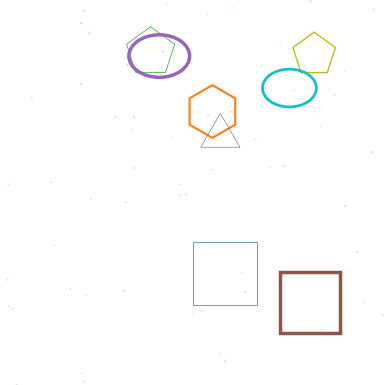[{"shape": "square", "thickness": 0.5, "radius": 0.41, "center": [0.584, 0.29]}, {"shape": "hexagon", "thickness": 1.5, "radius": 0.34, "center": [0.552, 0.71]}, {"shape": "pentagon", "thickness": 0.5, "radius": 0.33, "center": [0.391, 0.865]}, {"shape": "oval", "thickness": 2.5, "radius": 0.39, "center": [0.414, 0.854]}, {"shape": "square", "thickness": 2.5, "radius": 0.39, "center": [0.805, 0.214]}, {"shape": "triangle", "thickness": 0.5, "radius": 0.29, "center": [0.572, 0.647]}, {"shape": "pentagon", "thickness": 1, "radius": 0.29, "center": [0.816, 0.858]}, {"shape": "oval", "thickness": 2, "radius": 0.35, "center": [0.752, 0.771]}]